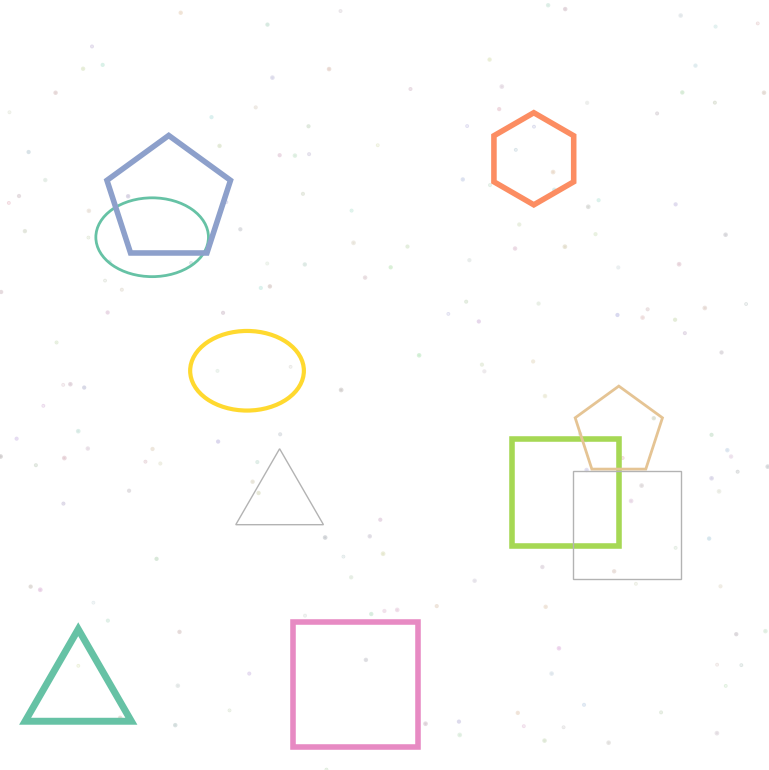[{"shape": "triangle", "thickness": 2.5, "radius": 0.4, "center": [0.102, 0.103]}, {"shape": "oval", "thickness": 1, "radius": 0.37, "center": [0.198, 0.692]}, {"shape": "hexagon", "thickness": 2, "radius": 0.3, "center": [0.693, 0.794]}, {"shape": "pentagon", "thickness": 2, "radius": 0.42, "center": [0.219, 0.74]}, {"shape": "square", "thickness": 2, "radius": 0.41, "center": [0.461, 0.111]}, {"shape": "square", "thickness": 2, "radius": 0.35, "center": [0.735, 0.361]}, {"shape": "oval", "thickness": 1.5, "radius": 0.37, "center": [0.321, 0.518]}, {"shape": "pentagon", "thickness": 1, "radius": 0.3, "center": [0.804, 0.439]}, {"shape": "square", "thickness": 0.5, "radius": 0.35, "center": [0.814, 0.318]}, {"shape": "triangle", "thickness": 0.5, "radius": 0.33, "center": [0.363, 0.351]}]